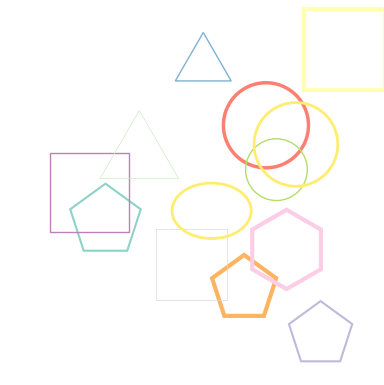[{"shape": "pentagon", "thickness": 1.5, "radius": 0.48, "center": [0.274, 0.427]}, {"shape": "square", "thickness": 3, "radius": 0.52, "center": [0.895, 0.872]}, {"shape": "pentagon", "thickness": 1.5, "radius": 0.43, "center": [0.833, 0.131]}, {"shape": "circle", "thickness": 2.5, "radius": 0.55, "center": [0.691, 0.675]}, {"shape": "triangle", "thickness": 1, "radius": 0.42, "center": [0.528, 0.832]}, {"shape": "pentagon", "thickness": 3, "radius": 0.44, "center": [0.634, 0.25]}, {"shape": "circle", "thickness": 1, "radius": 0.4, "center": [0.718, 0.559]}, {"shape": "hexagon", "thickness": 3, "radius": 0.51, "center": [0.744, 0.352]}, {"shape": "square", "thickness": 0.5, "radius": 0.46, "center": [0.497, 0.314]}, {"shape": "square", "thickness": 1, "radius": 0.52, "center": [0.233, 0.5]}, {"shape": "triangle", "thickness": 0.5, "radius": 0.59, "center": [0.362, 0.595]}, {"shape": "circle", "thickness": 2, "radius": 0.54, "center": [0.769, 0.625]}, {"shape": "oval", "thickness": 2, "radius": 0.51, "center": [0.55, 0.453]}]